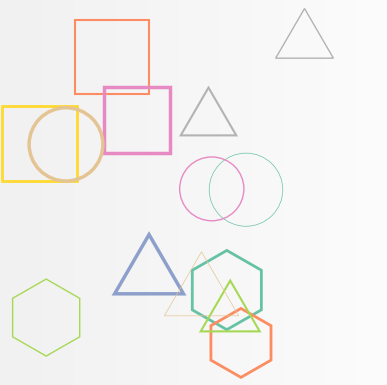[{"shape": "hexagon", "thickness": 2, "radius": 0.51, "center": [0.585, 0.247]}, {"shape": "circle", "thickness": 0.5, "radius": 0.47, "center": [0.635, 0.507]}, {"shape": "square", "thickness": 1.5, "radius": 0.48, "center": [0.29, 0.852]}, {"shape": "hexagon", "thickness": 2, "radius": 0.45, "center": [0.622, 0.109]}, {"shape": "triangle", "thickness": 2.5, "radius": 0.51, "center": [0.385, 0.288]}, {"shape": "circle", "thickness": 1, "radius": 0.41, "center": [0.547, 0.509]}, {"shape": "square", "thickness": 2.5, "radius": 0.42, "center": [0.353, 0.688]}, {"shape": "triangle", "thickness": 1.5, "radius": 0.44, "center": [0.594, 0.183]}, {"shape": "hexagon", "thickness": 1, "radius": 0.5, "center": [0.119, 0.175]}, {"shape": "square", "thickness": 2, "radius": 0.49, "center": [0.102, 0.626]}, {"shape": "triangle", "thickness": 0.5, "radius": 0.55, "center": [0.52, 0.235]}, {"shape": "circle", "thickness": 2.5, "radius": 0.48, "center": [0.17, 0.625]}, {"shape": "triangle", "thickness": 1, "radius": 0.43, "center": [0.786, 0.892]}, {"shape": "triangle", "thickness": 1.5, "radius": 0.41, "center": [0.538, 0.69]}]